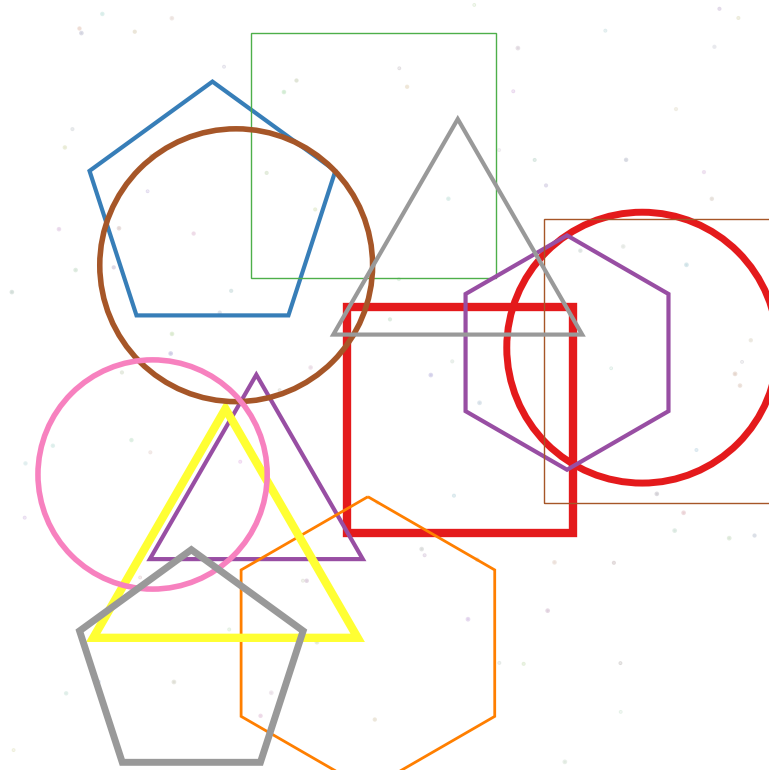[{"shape": "circle", "thickness": 2.5, "radius": 0.88, "center": [0.834, 0.549]}, {"shape": "square", "thickness": 3, "radius": 0.73, "center": [0.598, 0.455]}, {"shape": "pentagon", "thickness": 1.5, "radius": 0.84, "center": [0.276, 0.726]}, {"shape": "square", "thickness": 0.5, "radius": 0.8, "center": [0.485, 0.798]}, {"shape": "triangle", "thickness": 1.5, "radius": 0.8, "center": [0.333, 0.354]}, {"shape": "hexagon", "thickness": 1.5, "radius": 0.76, "center": [0.736, 0.542]}, {"shape": "hexagon", "thickness": 1, "radius": 0.95, "center": [0.478, 0.165]}, {"shape": "triangle", "thickness": 3, "radius": 0.99, "center": [0.293, 0.271]}, {"shape": "circle", "thickness": 2, "radius": 0.89, "center": [0.307, 0.656]}, {"shape": "square", "thickness": 0.5, "radius": 0.92, "center": [0.892, 0.532]}, {"shape": "circle", "thickness": 2, "radius": 0.74, "center": [0.198, 0.384]}, {"shape": "pentagon", "thickness": 2.5, "radius": 0.76, "center": [0.249, 0.133]}, {"shape": "triangle", "thickness": 1.5, "radius": 0.93, "center": [0.594, 0.659]}]